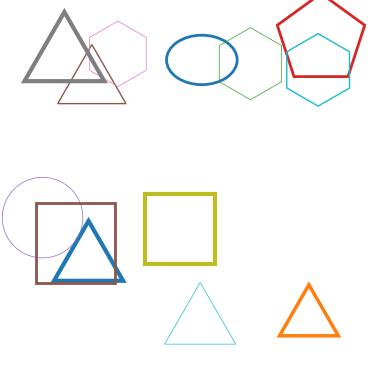[{"shape": "triangle", "thickness": 3, "radius": 0.52, "center": [0.23, 0.323]}, {"shape": "oval", "thickness": 2, "radius": 0.46, "center": [0.524, 0.844]}, {"shape": "triangle", "thickness": 2.5, "radius": 0.44, "center": [0.802, 0.172]}, {"shape": "hexagon", "thickness": 0.5, "radius": 0.47, "center": [0.651, 0.835]}, {"shape": "pentagon", "thickness": 2, "radius": 0.6, "center": [0.834, 0.898]}, {"shape": "circle", "thickness": 0.5, "radius": 0.52, "center": [0.111, 0.435]}, {"shape": "triangle", "thickness": 1, "radius": 0.51, "center": [0.239, 0.782]}, {"shape": "square", "thickness": 2, "radius": 0.52, "center": [0.196, 0.368]}, {"shape": "hexagon", "thickness": 0.5, "radius": 0.43, "center": [0.306, 0.86]}, {"shape": "triangle", "thickness": 3, "radius": 0.6, "center": [0.167, 0.849]}, {"shape": "square", "thickness": 3, "radius": 0.45, "center": [0.467, 0.406]}, {"shape": "triangle", "thickness": 0.5, "radius": 0.53, "center": [0.52, 0.159]}, {"shape": "hexagon", "thickness": 1, "radius": 0.47, "center": [0.826, 0.818]}]